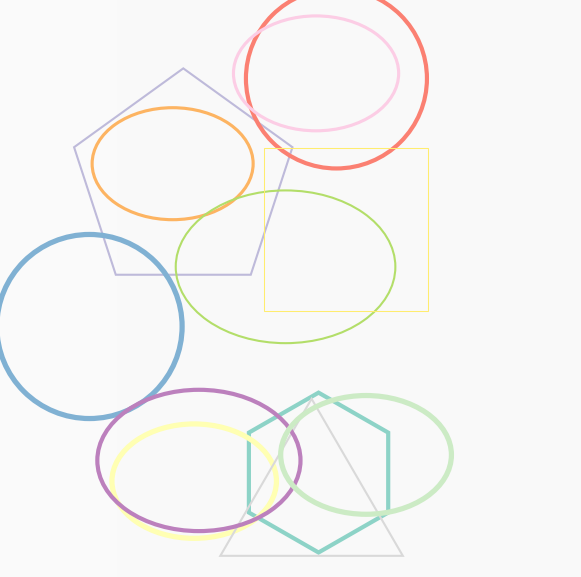[{"shape": "hexagon", "thickness": 2, "radius": 0.69, "center": [0.548, 0.181]}, {"shape": "oval", "thickness": 2.5, "radius": 0.71, "center": [0.334, 0.166]}, {"shape": "pentagon", "thickness": 1, "radius": 0.99, "center": [0.315, 0.683]}, {"shape": "circle", "thickness": 2, "radius": 0.78, "center": [0.579, 0.863]}, {"shape": "circle", "thickness": 2.5, "radius": 0.8, "center": [0.154, 0.434]}, {"shape": "oval", "thickness": 1.5, "radius": 0.69, "center": [0.297, 0.716]}, {"shape": "oval", "thickness": 1, "radius": 0.94, "center": [0.491, 0.537]}, {"shape": "oval", "thickness": 1.5, "radius": 0.71, "center": [0.544, 0.872]}, {"shape": "triangle", "thickness": 1, "radius": 0.91, "center": [0.536, 0.127]}, {"shape": "oval", "thickness": 2, "radius": 0.87, "center": [0.342, 0.202]}, {"shape": "oval", "thickness": 2.5, "radius": 0.73, "center": [0.63, 0.211]}, {"shape": "square", "thickness": 0.5, "radius": 0.7, "center": [0.596, 0.602]}]